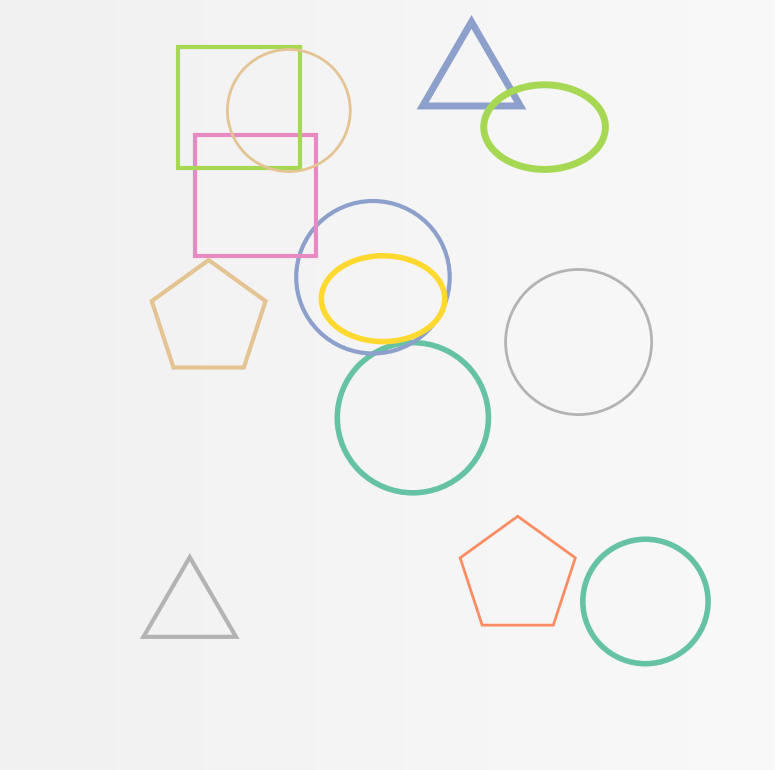[{"shape": "circle", "thickness": 2, "radius": 0.49, "center": [0.533, 0.457]}, {"shape": "circle", "thickness": 2, "radius": 0.4, "center": [0.833, 0.219]}, {"shape": "pentagon", "thickness": 1, "radius": 0.39, "center": [0.668, 0.251]}, {"shape": "circle", "thickness": 1.5, "radius": 0.5, "center": [0.481, 0.64]}, {"shape": "triangle", "thickness": 2.5, "radius": 0.36, "center": [0.608, 0.899]}, {"shape": "square", "thickness": 1.5, "radius": 0.39, "center": [0.33, 0.746]}, {"shape": "square", "thickness": 1.5, "radius": 0.39, "center": [0.308, 0.86]}, {"shape": "oval", "thickness": 2.5, "radius": 0.39, "center": [0.703, 0.835]}, {"shape": "oval", "thickness": 2, "radius": 0.4, "center": [0.494, 0.612]}, {"shape": "pentagon", "thickness": 1.5, "radius": 0.39, "center": [0.269, 0.585]}, {"shape": "circle", "thickness": 1, "radius": 0.4, "center": [0.373, 0.856]}, {"shape": "circle", "thickness": 1, "radius": 0.47, "center": [0.747, 0.556]}, {"shape": "triangle", "thickness": 1.5, "radius": 0.34, "center": [0.245, 0.207]}]